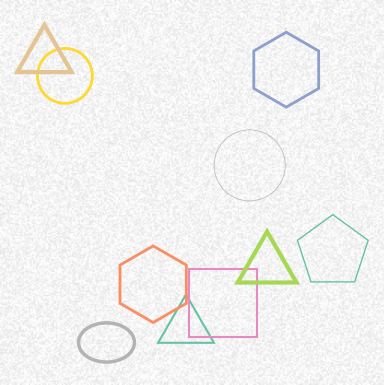[{"shape": "pentagon", "thickness": 1, "radius": 0.48, "center": [0.864, 0.346]}, {"shape": "triangle", "thickness": 1.5, "radius": 0.42, "center": [0.483, 0.152]}, {"shape": "hexagon", "thickness": 2, "radius": 0.5, "center": [0.398, 0.262]}, {"shape": "hexagon", "thickness": 2, "radius": 0.49, "center": [0.743, 0.819]}, {"shape": "square", "thickness": 1.5, "radius": 0.44, "center": [0.579, 0.213]}, {"shape": "triangle", "thickness": 3, "radius": 0.44, "center": [0.694, 0.31]}, {"shape": "circle", "thickness": 2, "radius": 0.36, "center": [0.169, 0.803]}, {"shape": "triangle", "thickness": 3, "radius": 0.41, "center": [0.115, 0.854]}, {"shape": "circle", "thickness": 0.5, "radius": 0.46, "center": [0.649, 0.57]}, {"shape": "oval", "thickness": 2.5, "radius": 0.36, "center": [0.277, 0.11]}]